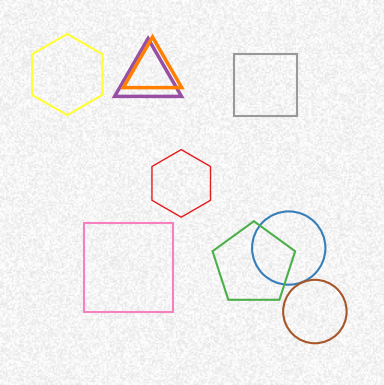[{"shape": "hexagon", "thickness": 1, "radius": 0.44, "center": [0.471, 0.524]}, {"shape": "circle", "thickness": 1.5, "radius": 0.48, "center": [0.75, 0.356]}, {"shape": "pentagon", "thickness": 1.5, "radius": 0.56, "center": [0.659, 0.313]}, {"shape": "triangle", "thickness": 2.5, "radius": 0.5, "center": [0.385, 0.8]}, {"shape": "triangle", "thickness": 2.5, "radius": 0.44, "center": [0.396, 0.816]}, {"shape": "hexagon", "thickness": 1.5, "radius": 0.53, "center": [0.175, 0.806]}, {"shape": "circle", "thickness": 1.5, "radius": 0.41, "center": [0.818, 0.191]}, {"shape": "square", "thickness": 1.5, "radius": 0.58, "center": [0.333, 0.306]}, {"shape": "square", "thickness": 1.5, "radius": 0.4, "center": [0.689, 0.778]}]